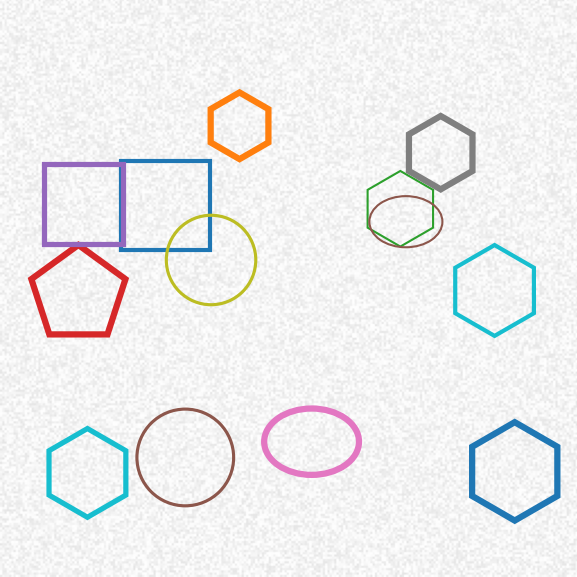[{"shape": "square", "thickness": 2, "radius": 0.39, "center": [0.286, 0.643]}, {"shape": "hexagon", "thickness": 3, "radius": 0.43, "center": [0.891, 0.183]}, {"shape": "hexagon", "thickness": 3, "radius": 0.29, "center": [0.415, 0.781]}, {"shape": "hexagon", "thickness": 1, "radius": 0.33, "center": [0.693, 0.638]}, {"shape": "pentagon", "thickness": 3, "radius": 0.43, "center": [0.136, 0.489]}, {"shape": "square", "thickness": 2.5, "radius": 0.34, "center": [0.145, 0.646]}, {"shape": "circle", "thickness": 1.5, "radius": 0.42, "center": [0.321, 0.207]}, {"shape": "oval", "thickness": 1, "radius": 0.32, "center": [0.703, 0.615]}, {"shape": "oval", "thickness": 3, "radius": 0.41, "center": [0.54, 0.234]}, {"shape": "hexagon", "thickness": 3, "radius": 0.32, "center": [0.763, 0.735]}, {"shape": "circle", "thickness": 1.5, "radius": 0.39, "center": [0.365, 0.549]}, {"shape": "hexagon", "thickness": 2.5, "radius": 0.38, "center": [0.151, 0.18]}, {"shape": "hexagon", "thickness": 2, "radius": 0.39, "center": [0.856, 0.496]}]